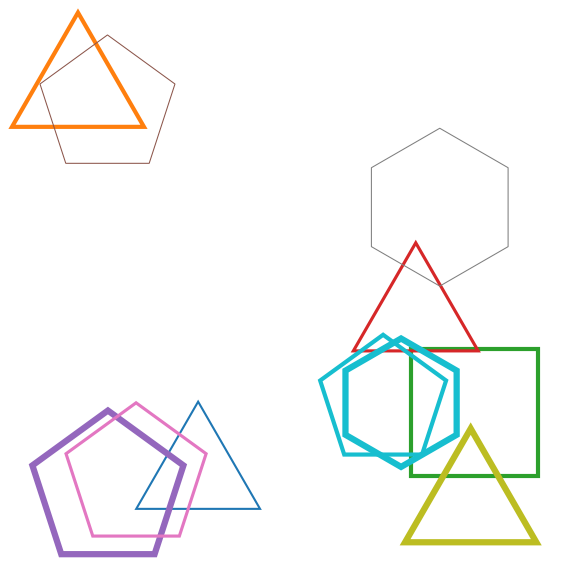[{"shape": "triangle", "thickness": 1, "radius": 0.62, "center": [0.343, 0.18]}, {"shape": "triangle", "thickness": 2, "radius": 0.66, "center": [0.135, 0.845]}, {"shape": "square", "thickness": 2, "radius": 0.55, "center": [0.822, 0.285]}, {"shape": "triangle", "thickness": 1.5, "radius": 0.62, "center": [0.72, 0.454]}, {"shape": "pentagon", "thickness": 3, "radius": 0.69, "center": [0.187, 0.151]}, {"shape": "pentagon", "thickness": 0.5, "radius": 0.61, "center": [0.186, 0.816]}, {"shape": "pentagon", "thickness": 1.5, "radius": 0.64, "center": [0.236, 0.174]}, {"shape": "hexagon", "thickness": 0.5, "radius": 0.68, "center": [0.761, 0.64]}, {"shape": "triangle", "thickness": 3, "radius": 0.66, "center": [0.815, 0.126]}, {"shape": "pentagon", "thickness": 2, "radius": 0.57, "center": [0.663, 0.305]}, {"shape": "hexagon", "thickness": 3, "radius": 0.56, "center": [0.694, 0.302]}]